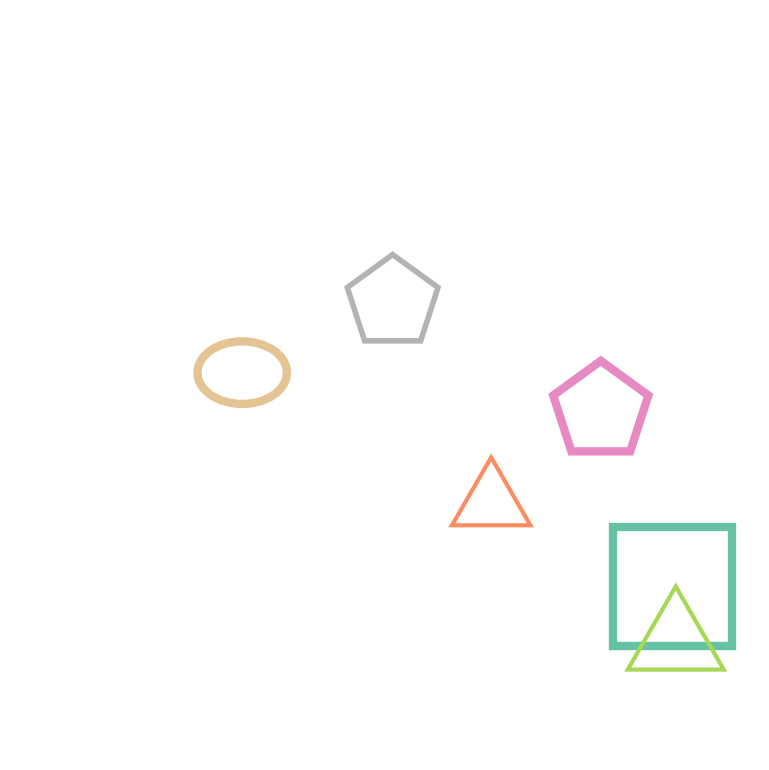[{"shape": "square", "thickness": 3, "radius": 0.39, "center": [0.874, 0.239]}, {"shape": "triangle", "thickness": 1.5, "radius": 0.29, "center": [0.638, 0.347]}, {"shape": "pentagon", "thickness": 3, "radius": 0.32, "center": [0.78, 0.466]}, {"shape": "triangle", "thickness": 1.5, "radius": 0.36, "center": [0.878, 0.166]}, {"shape": "oval", "thickness": 3, "radius": 0.29, "center": [0.315, 0.516]}, {"shape": "pentagon", "thickness": 2, "radius": 0.31, "center": [0.51, 0.607]}]